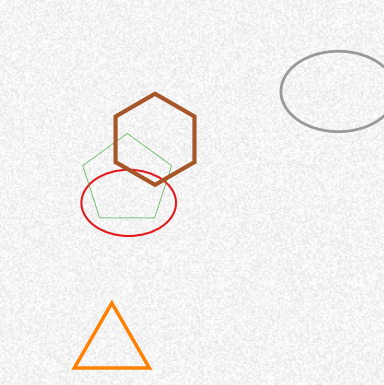[{"shape": "oval", "thickness": 1.5, "radius": 0.61, "center": [0.334, 0.473]}, {"shape": "pentagon", "thickness": 0.5, "radius": 0.61, "center": [0.33, 0.532]}, {"shape": "triangle", "thickness": 2.5, "radius": 0.56, "center": [0.291, 0.1]}, {"shape": "hexagon", "thickness": 3, "radius": 0.59, "center": [0.403, 0.638]}, {"shape": "oval", "thickness": 2, "radius": 0.75, "center": [0.879, 0.762]}]